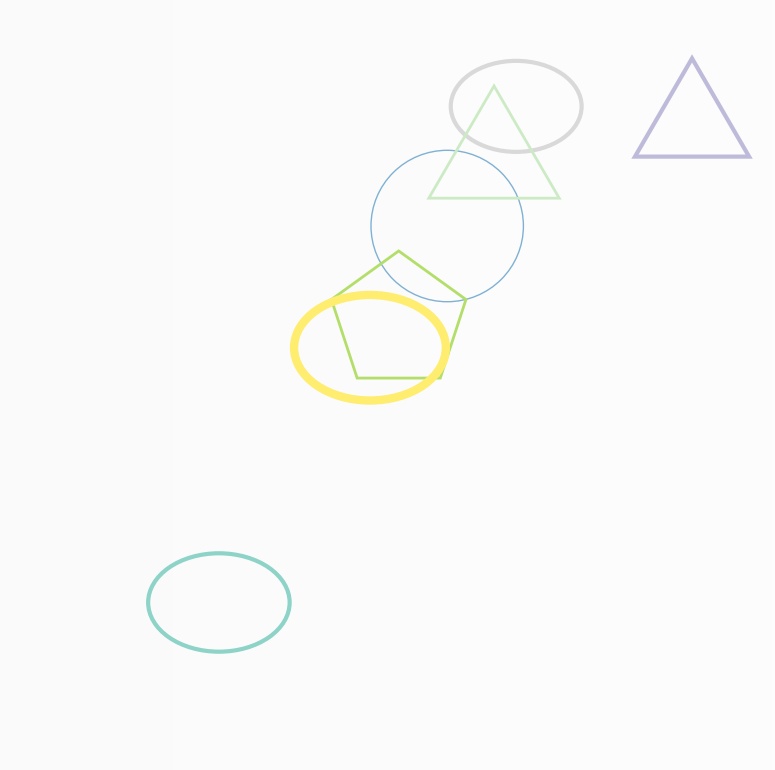[{"shape": "oval", "thickness": 1.5, "radius": 0.46, "center": [0.282, 0.218]}, {"shape": "triangle", "thickness": 1.5, "radius": 0.43, "center": [0.893, 0.839]}, {"shape": "circle", "thickness": 0.5, "radius": 0.49, "center": [0.577, 0.706]}, {"shape": "pentagon", "thickness": 1, "radius": 0.46, "center": [0.514, 0.583]}, {"shape": "oval", "thickness": 1.5, "radius": 0.42, "center": [0.666, 0.862]}, {"shape": "triangle", "thickness": 1, "radius": 0.49, "center": [0.637, 0.791]}, {"shape": "oval", "thickness": 3, "radius": 0.49, "center": [0.477, 0.548]}]